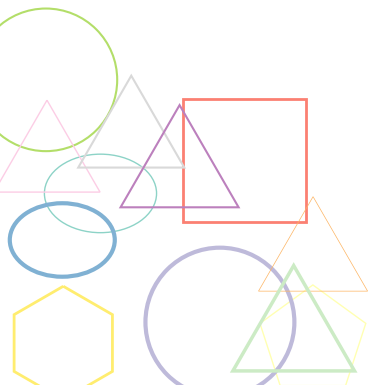[{"shape": "oval", "thickness": 1, "radius": 0.73, "center": [0.261, 0.498]}, {"shape": "pentagon", "thickness": 1, "radius": 0.72, "center": [0.813, 0.115]}, {"shape": "circle", "thickness": 3, "radius": 0.97, "center": [0.571, 0.163]}, {"shape": "square", "thickness": 2, "radius": 0.8, "center": [0.635, 0.582]}, {"shape": "oval", "thickness": 3, "radius": 0.68, "center": [0.162, 0.377]}, {"shape": "triangle", "thickness": 0.5, "radius": 0.82, "center": [0.813, 0.326]}, {"shape": "circle", "thickness": 1.5, "radius": 0.93, "center": [0.119, 0.793]}, {"shape": "triangle", "thickness": 1, "radius": 0.8, "center": [0.122, 0.581]}, {"shape": "triangle", "thickness": 1.5, "radius": 0.8, "center": [0.341, 0.644]}, {"shape": "triangle", "thickness": 1.5, "radius": 0.88, "center": [0.466, 0.55]}, {"shape": "triangle", "thickness": 2.5, "radius": 0.91, "center": [0.763, 0.128]}, {"shape": "hexagon", "thickness": 2, "radius": 0.74, "center": [0.164, 0.109]}]